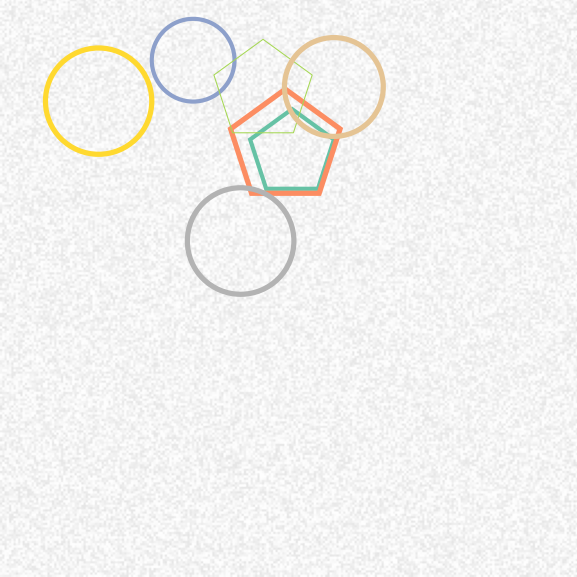[{"shape": "pentagon", "thickness": 2, "radius": 0.38, "center": [0.506, 0.734]}, {"shape": "pentagon", "thickness": 2.5, "radius": 0.5, "center": [0.494, 0.745]}, {"shape": "circle", "thickness": 2, "radius": 0.36, "center": [0.334, 0.895]}, {"shape": "pentagon", "thickness": 0.5, "radius": 0.45, "center": [0.455, 0.842]}, {"shape": "circle", "thickness": 2.5, "radius": 0.46, "center": [0.171, 0.824]}, {"shape": "circle", "thickness": 2.5, "radius": 0.43, "center": [0.578, 0.849]}, {"shape": "circle", "thickness": 2.5, "radius": 0.46, "center": [0.417, 0.582]}]